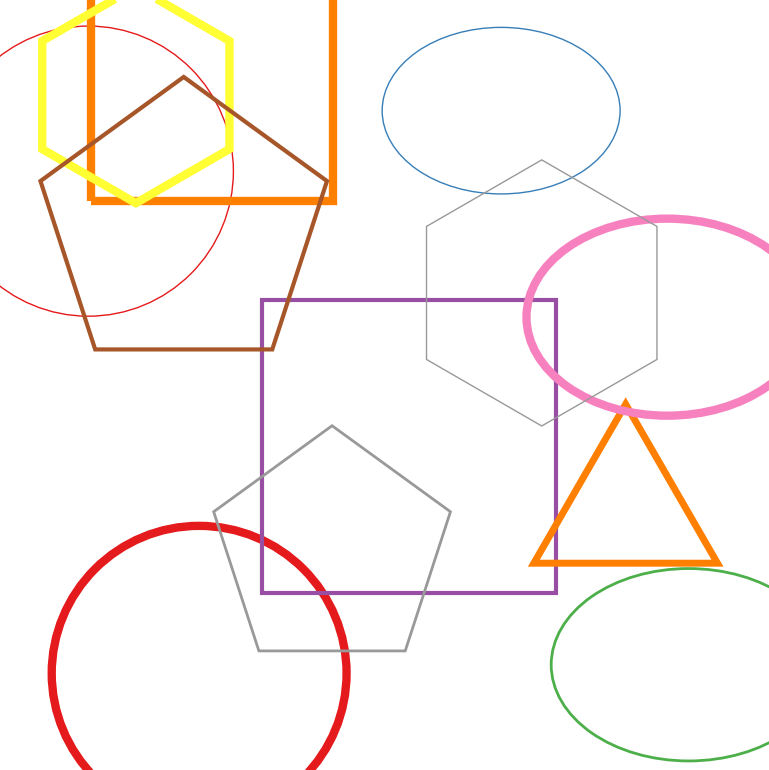[{"shape": "circle", "thickness": 0.5, "radius": 0.94, "center": [0.115, 0.778]}, {"shape": "circle", "thickness": 3, "radius": 0.96, "center": [0.259, 0.126]}, {"shape": "oval", "thickness": 0.5, "radius": 0.77, "center": [0.651, 0.856]}, {"shape": "oval", "thickness": 1, "radius": 0.89, "center": [0.894, 0.137]}, {"shape": "square", "thickness": 1.5, "radius": 0.95, "center": [0.531, 0.42]}, {"shape": "square", "thickness": 3, "radius": 0.79, "center": [0.275, 0.896]}, {"shape": "triangle", "thickness": 2.5, "radius": 0.69, "center": [0.813, 0.337]}, {"shape": "hexagon", "thickness": 3, "radius": 0.7, "center": [0.176, 0.877]}, {"shape": "pentagon", "thickness": 1.5, "radius": 0.98, "center": [0.239, 0.704]}, {"shape": "oval", "thickness": 3, "radius": 0.91, "center": [0.867, 0.588]}, {"shape": "hexagon", "thickness": 0.5, "radius": 0.86, "center": [0.704, 0.62]}, {"shape": "pentagon", "thickness": 1, "radius": 0.81, "center": [0.431, 0.285]}]